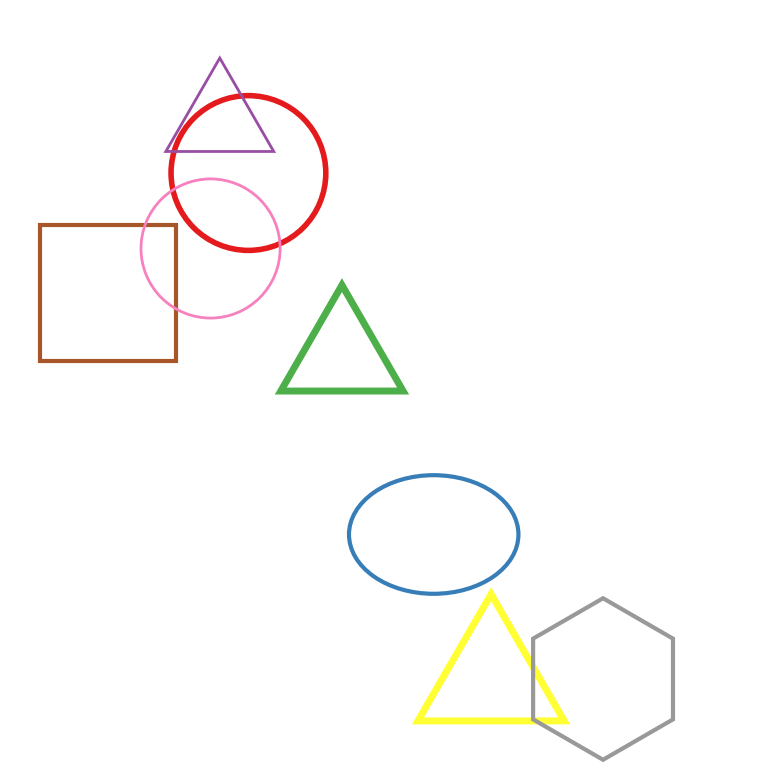[{"shape": "circle", "thickness": 2, "radius": 0.5, "center": [0.323, 0.775]}, {"shape": "oval", "thickness": 1.5, "radius": 0.55, "center": [0.563, 0.306]}, {"shape": "triangle", "thickness": 2.5, "radius": 0.46, "center": [0.444, 0.538]}, {"shape": "triangle", "thickness": 1, "radius": 0.4, "center": [0.285, 0.844]}, {"shape": "triangle", "thickness": 2.5, "radius": 0.55, "center": [0.638, 0.119]}, {"shape": "square", "thickness": 1.5, "radius": 0.44, "center": [0.14, 0.62]}, {"shape": "circle", "thickness": 1, "radius": 0.45, "center": [0.273, 0.677]}, {"shape": "hexagon", "thickness": 1.5, "radius": 0.52, "center": [0.783, 0.118]}]